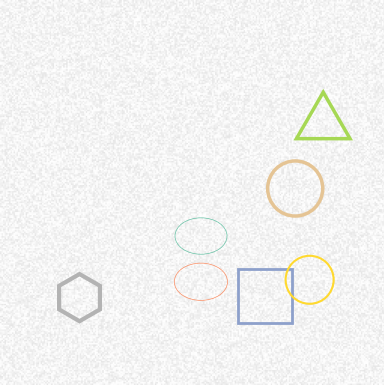[{"shape": "oval", "thickness": 0.5, "radius": 0.34, "center": [0.522, 0.387]}, {"shape": "oval", "thickness": 0.5, "radius": 0.35, "center": [0.522, 0.268]}, {"shape": "square", "thickness": 2, "radius": 0.36, "center": [0.688, 0.231]}, {"shape": "triangle", "thickness": 2.5, "radius": 0.4, "center": [0.84, 0.68]}, {"shape": "circle", "thickness": 1.5, "radius": 0.31, "center": [0.804, 0.273]}, {"shape": "circle", "thickness": 2.5, "radius": 0.36, "center": [0.767, 0.51]}, {"shape": "hexagon", "thickness": 3, "radius": 0.31, "center": [0.207, 0.227]}]